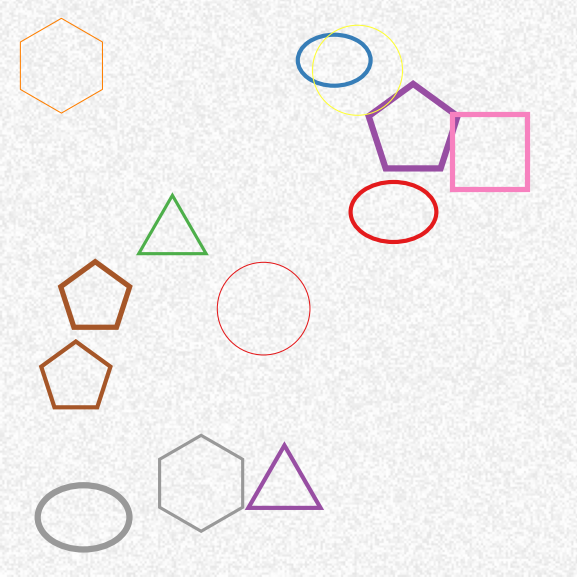[{"shape": "oval", "thickness": 2, "radius": 0.37, "center": [0.681, 0.632]}, {"shape": "circle", "thickness": 0.5, "radius": 0.4, "center": [0.457, 0.465]}, {"shape": "oval", "thickness": 2, "radius": 0.32, "center": [0.579, 0.895]}, {"shape": "triangle", "thickness": 1.5, "radius": 0.34, "center": [0.299, 0.594]}, {"shape": "triangle", "thickness": 2, "radius": 0.36, "center": [0.493, 0.156]}, {"shape": "pentagon", "thickness": 3, "radius": 0.4, "center": [0.715, 0.773]}, {"shape": "hexagon", "thickness": 0.5, "radius": 0.41, "center": [0.106, 0.885]}, {"shape": "circle", "thickness": 0.5, "radius": 0.39, "center": [0.619, 0.877]}, {"shape": "pentagon", "thickness": 2.5, "radius": 0.31, "center": [0.165, 0.483]}, {"shape": "pentagon", "thickness": 2, "radius": 0.32, "center": [0.131, 0.345]}, {"shape": "square", "thickness": 2.5, "radius": 0.32, "center": [0.847, 0.737]}, {"shape": "hexagon", "thickness": 1.5, "radius": 0.42, "center": [0.348, 0.162]}, {"shape": "oval", "thickness": 3, "radius": 0.4, "center": [0.145, 0.103]}]